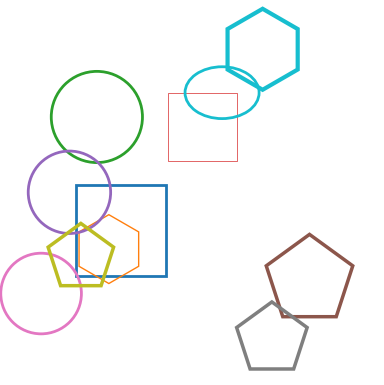[{"shape": "square", "thickness": 2, "radius": 0.59, "center": [0.314, 0.401]}, {"shape": "hexagon", "thickness": 1, "radius": 0.45, "center": [0.283, 0.353]}, {"shape": "circle", "thickness": 2, "radius": 0.59, "center": [0.252, 0.696]}, {"shape": "square", "thickness": 0.5, "radius": 0.45, "center": [0.526, 0.671]}, {"shape": "circle", "thickness": 2, "radius": 0.54, "center": [0.18, 0.501]}, {"shape": "pentagon", "thickness": 2.5, "radius": 0.59, "center": [0.804, 0.273]}, {"shape": "circle", "thickness": 2, "radius": 0.52, "center": [0.107, 0.238]}, {"shape": "pentagon", "thickness": 2.5, "radius": 0.48, "center": [0.706, 0.119]}, {"shape": "pentagon", "thickness": 2.5, "radius": 0.45, "center": [0.21, 0.33]}, {"shape": "oval", "thickness": 2, "radius": 0.48, "center": [0.577, 0.759]}, {"shape": "hexagon", "thickness": 3, "radius": 0.53, "center": [0.682, 0.872]}]